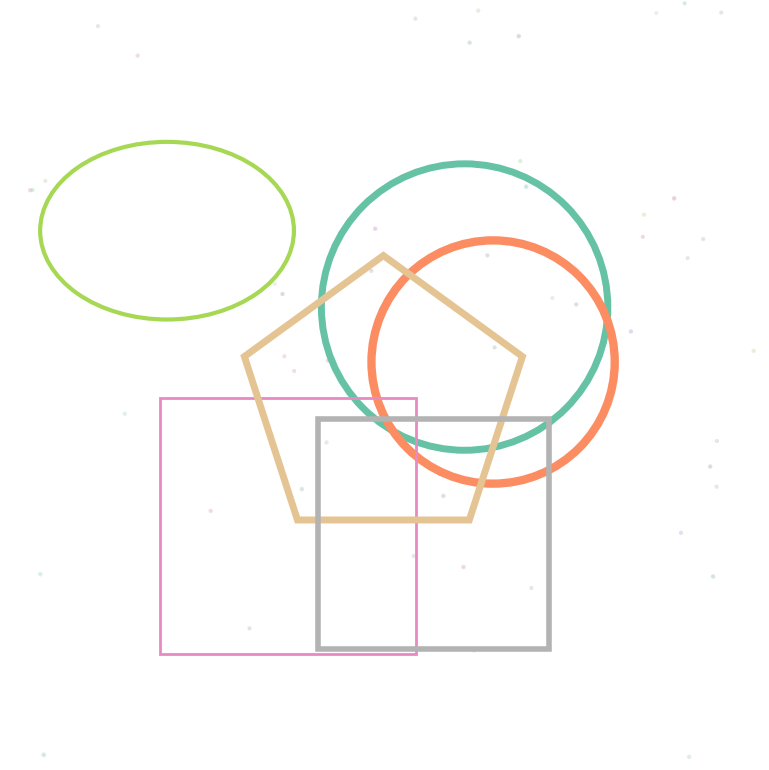[{"shape": "circle", "thickness": 2.5, "radius": 0.93, "center": [0.603, 0.601]}, {"shape": "circle", "thickness": 3, "radius": 0.79, "center": [0.64, 0.53]}, {"shape": "square", "thickness": 1, "radius": 0.83, "center": [0.374, 0.317]}, {"shape": "oval", "thickness": 1.5, "radius": 0.82, "center": [0.217, 0.7]}, {"shape": "pentagon", "thickness": 2.5, "radius": 0.95, "center": [0.498, 0.478]}, {"shape": "square", "thickness": 2, "radius": 0.75, "center": [0.563, 0.307]}]